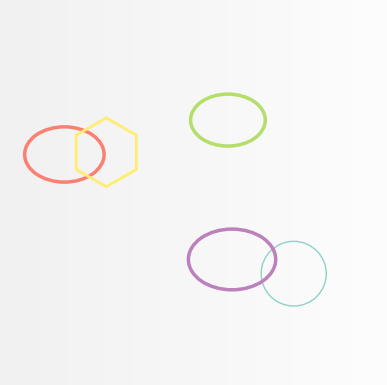[{"shape": "circle", "thickness": 1, "radius": 0.42, "center": [0.758, 0.289]}, {"shape": "oval", "thickness": 2.5, "radius": 0.51, "center": [0.166, 0.599]}, {"shape": "oval", "thickness": 2.5, "radius": 0.48, "center": [0.588, 0.688]}, {"shape": "oval", "thickness": 2.5, "radius": 0.56, "center": [0.599, 0.326]}, {"shape": "hexagon", "thickness": 2, "radius": 0.45, "center": [0.274, 0.604]}]